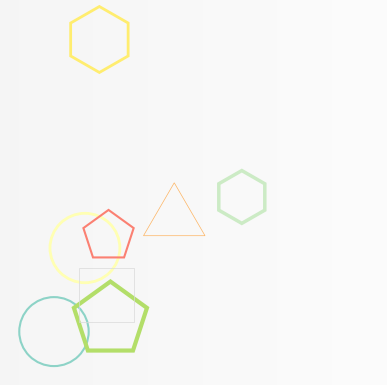[{"shape": "circle", "thickness": 1.5, "radius": 0.45, "center": [0.139, 0.139]}, {"shape": "circle", "thickness": 2, "radius": 0.45, "center": [0.219, 0.356]}, {"shape": "pentagon", "thickness": 1.5, "radius": 0.34, "center": [0.28, 0.387]}, {"shape": "triangle", "thickness": 0.5, "radius": 0.46, "center": [0.45, 0.434]}, {"shape": "pentagon", "thickness": 3, "radius": 0.5, "center": [0.285, 0.17]}, {"shape": "square", "thickness": 0.5, "radius": 0.35, "center": [0.275, 0.235]}, {"shape": "hexagon", "thickness": 2.5, "radius": 0.34, "center": [0.624, 0.488]}, {"shape": "hexagon", "thickness": 2, "radius": 0.43, "center": [0.257, 0.897]}]